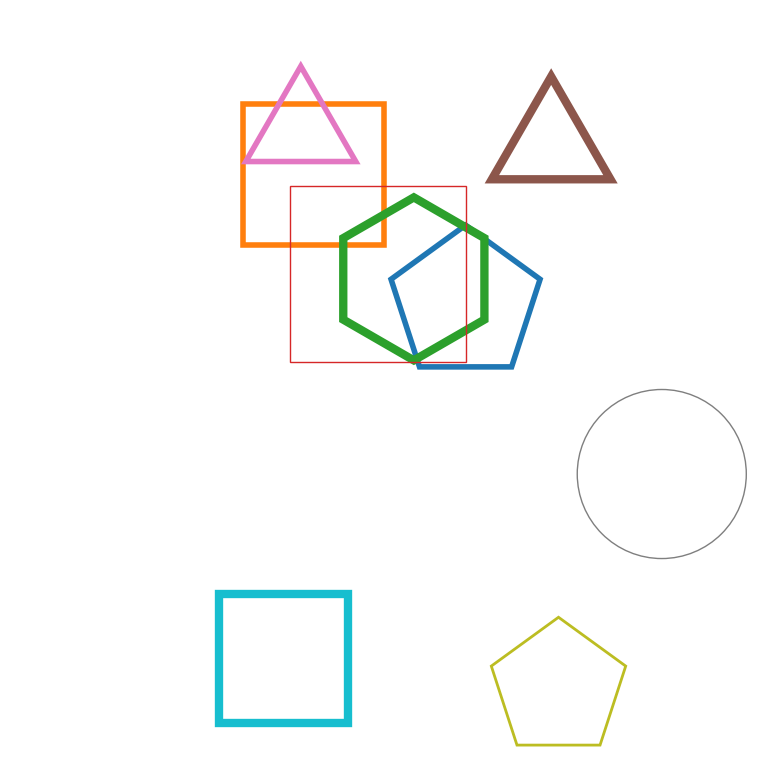[{"shape": "pentagon", "thickness": 2, "radius": 0.51, "center": [0.605, 0.606]}, {"shape": "square", "thickness": 2, "radius": 0.46, "center": [0.407, 0.773]}, {"shape": "hexagon", "thickness": 3, "radius": 0.53, "center": [0.537, 0.638]}, {"shape": "square", "thickness": 0.5, "radius": 0.57, "center": [0.491, 0.644]}, {"shape": "triangle", "thickness": 3, "radius": 0.44, "center": [0.716, 0.812]}, {"shape": "triangle", "thickness": 2, "radius": 0.41, "center": [0.391, 0.831]}, {"shape": "circle", "thickness": 0.5, "radius": 0.55, "center": [0.859, 0.384]}, {"shape": "pentagon", "thickness": 1, "radius": 0.46, "center": [0.725, 0.107]}, {"shape": "square", "thickness": 3, "radius": 0.42, "center": [0.368, 0.145]}]